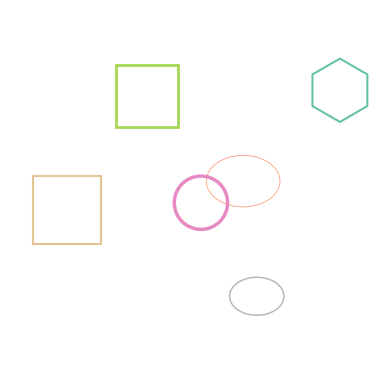[{"shape": "hexagon", "thickness": 1.5, "radius": 0.41, "center": [0.883, 0.766]}, {"shape": "oval", "thickness": 0.5, "radius": 0.48, "center": [0.632, 0.53]}, {"shape": "circle", "thickness": 2.5, "radius": 0.35, "center": [0.522, 0.473]}, {"shape": "square", "thickness": 2, "radius": 0.4, "center": [0.381, 0.751]}, {"shape": "square", "thickness": 1.5, "radius": 0.44, "center": [0.174, 0.455]}, {"shape": "oval", "thickness": 1, "radius": 0.35, "center": [0.667, 0.23]}]